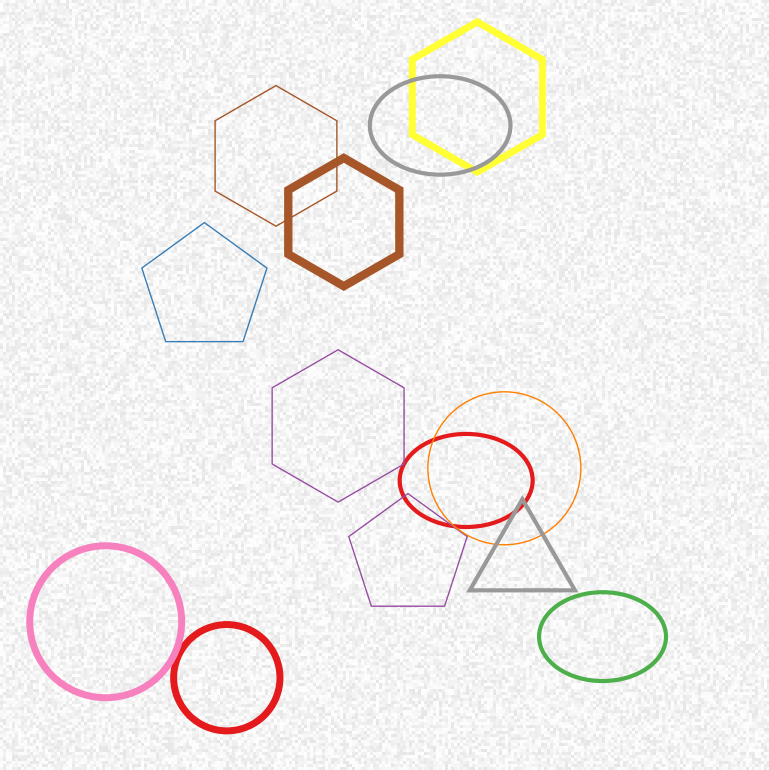[{"shape": "oval", "thickness": 1.5, "radius": 0.43, "center": [0.605, 0.376]}, {"shape": "circle", "thickness": 2.5, "radius": 0.35, "center": [0.295, 0.12]}, {"shape": "pentagon", "thickness": 0.5, "radius": 0.43, "center": [0.265, 0.625]}, {"shape": "oval", "thickness": 1.5, "radius": 0.41, "center": [0.783, 0.173]}, {"shape": "pentagon", "thickness": 0.5, "radius": 0.4, "center": [0.53, 0.278]}, {"shape": "hexagon", "thickness": 0.5, "radius": 0.49, "center": [0.439, 0.447]}, {"shape": "circle", "thickness": 0.5, "radius": 0.5, "center": [0.655, 0.392]}, {"shape": "hexagon", "thickness": 2.5, "radius": 0.49, "center": [0.62, 0.874]}, {"shape": "hexagon", "thickness": 0.5, "radius": 0.46, "center": [0.358, 0.798]}, {"shape": "hexagon", "thickness": 3, "radius": 0.42, "center": [0.447, 0.712]}, {"shape": "circle", "thickness": 2.5, "radius": 0.49, "center": [0.137, 0.193]}, {"shape": "triangle", "thickness": 1.5, "radius": 0.39, "center": [0.678, 0.273]}, {"shape": "oval", "thickness": 1.5, "radius": 0.46, "center": [0.572, 0.837]}]